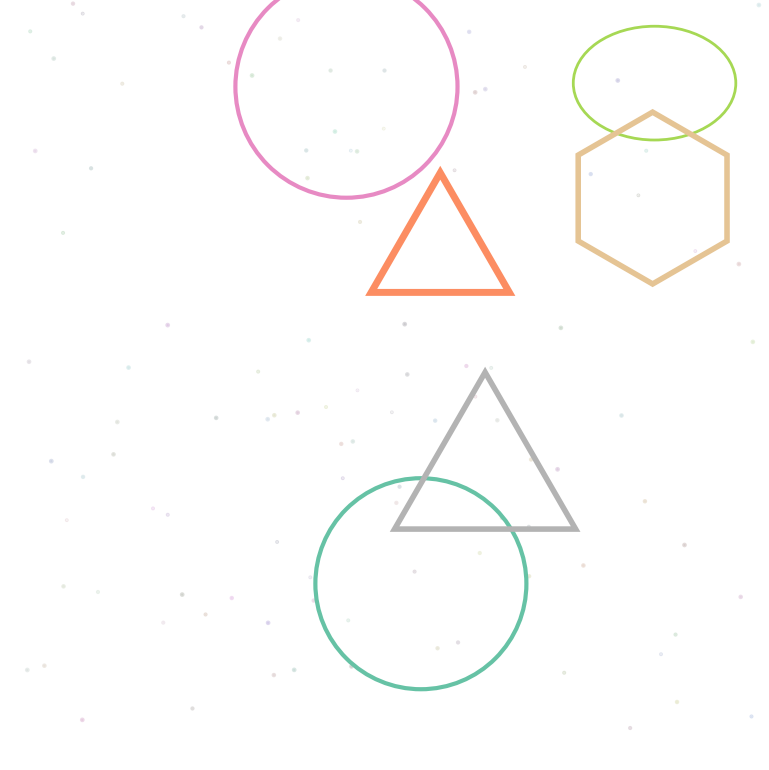[{"shape": "circle", "thickness": 1.5, "radius": 0.69, "center": [0.547, 0.242]}, {"shape": "triangle", "thickness": 2.5, "radius": 0.52, "center": [0.572, 0.672]}, {"shape": "circle", "thickness": 1.5, "radius": 0.72, "center": [0.45, 0.887]}, {"shape": "oval", "thickness": 1, "radius": 0.53, "center": [0.85, 0.892]}, {"shape": "hexagon", "thickness": 2, "radius": 0.56, "center": [0.848, 0.743]}, {"shape": "triangle", "thickness": 2, "radius": 0.68, "center": [0.63, 0.381]}]